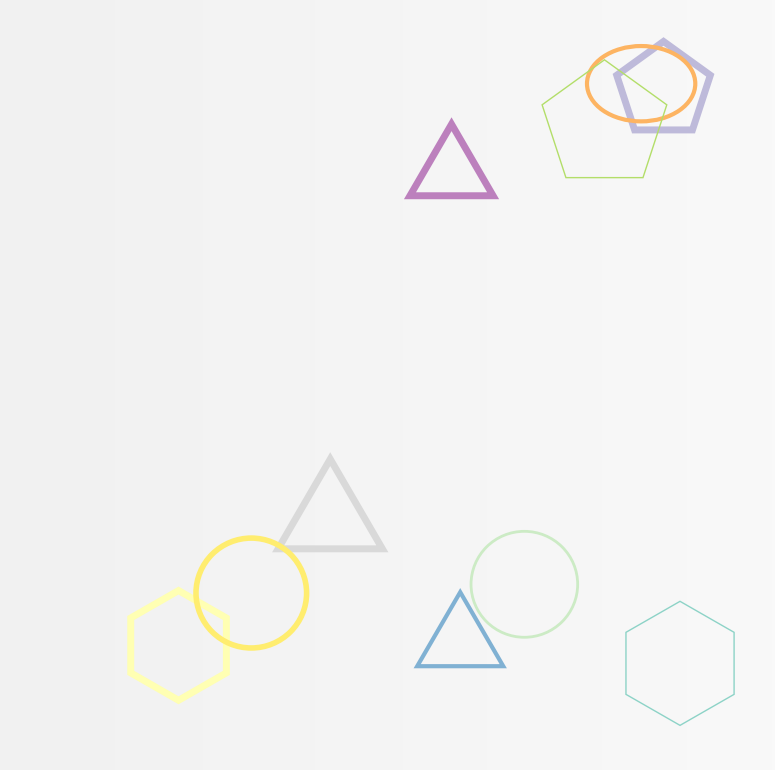[{"shape": "hexagon", "thickness": 0.5, "radius": 0.4, "center": [0.877, 0.139]}, {"shape": "hexagon", "thickness": 2.5, "radius": 0.36, "center": [0.23, 0.162]}, {"shape": "pentagon", "thickness": 2.5, "radius": 0.32, "center": [0.856, 0.883]}, {"shape": "triangle", "thickness": 1.5, "radius": 0.32, "center": [0.594, 0.167]}, {"shape": "oval", "thickness": 1.5, "radius": 0.35, "center": [0.827, 0.891]}, {"shape": "pentagon", "thickness": 0.5, "radius": 0.42, "center": [0.78, 0.838]}, {"shape": "triangle", "thickness": 2.5, "radius": 0.39, "center": [0.426, 0.326]}, {"shape": "triangle", "thickness": 2.5, "radius": 0.31, "center": [0.583, 0.777]}, {"shape": "circle", "thickness": 1, "radius": 0.34, "center": [0.677, 0.241]}, {"shape": "circle", "thickness": 2, "radius": 0.36, "center": [0.324, 0.23]}]